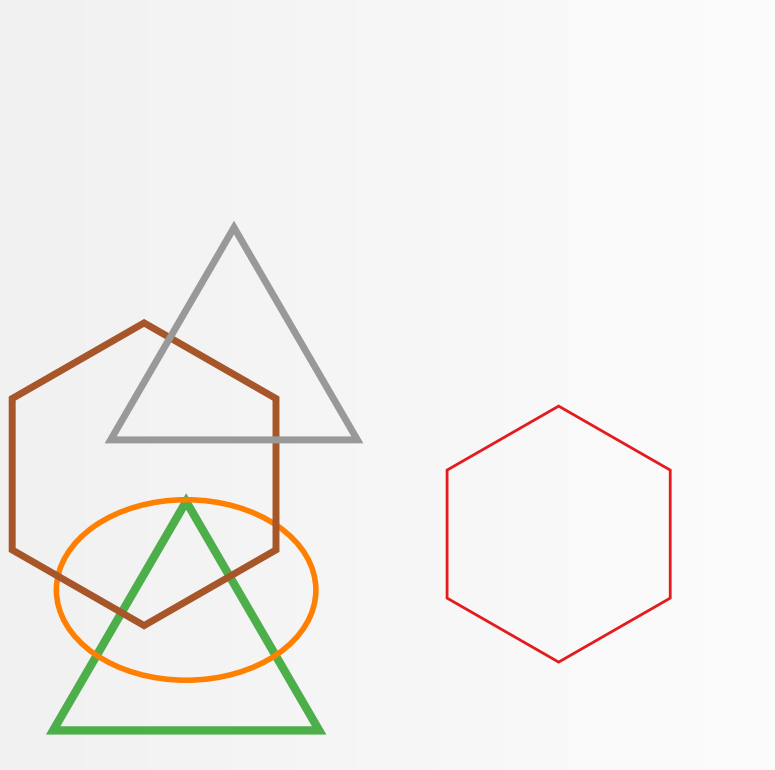[{"shape": "hexagon", "thickness": 1, "radius": 0.83, "center": [0.721, 0.306]}, {"shape": "triangle", "thickness": 3, "radius": 0.99, "center": [0.24, 0.151]}, {"shape": "oval", "thickness": 2, "radius": 0.84, "center": [0.24, 0.234]}, {"shape": "hexagon", "thickness": 2.5, "radius": 0.98, "center": [0.186, 0.384]}, {"shape": "triangle", "thickness": 2.5, "radius": 0.92, "center": [0.302, 0.521]}]